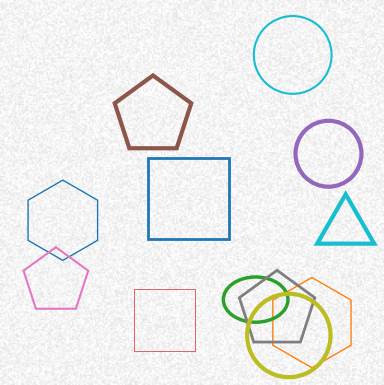[{"shape": "hexagon", "thickness": 1, "radius": 0.52, "center": [0.163, 0.428]}, {"shape": "square", "thickness": 2, "radius": 0.52, "center": [0.489, 0.484]}, {"shape": "hexagon", "thickness": 1, "radius": 0.59, "center": [0.81, 0.162]}, {"shape": "oval", "thickness": 2.5, "radius": 0.42, "center": [0.664, 0.222]}, {"shape": "square", "thickness": 0.5, "radius": 0.4, "center": [0.427, 0.169]}, {"shape": "circle", "thickness": 3, "radius": 0.43, "center": [0.853, 0.601]}, {"shape": "pentagon", "thickness": 3, "radius": 0.52, "center": [0.397, 0.699]}, {"shape": "pentagon", "thickness": 1.5, "radius": 0.44, "center": [0.145, 0.27]}, {"shape": "pentagon", "thickness": 2, "radius": 0.52, "center": [0.72, 0.195]}, {"shape": "circle", "thickness": 3, "radius": 0.54, "center": [0.75, 0.129]}, {"shape": "triangle", "thickness": 3, "radius": 0.43, "center": [0.898, 0.41]}, {"shape": "circle", "thickness": 1.5, "radius": 0.51, "center": [0.76, 0.857]}]